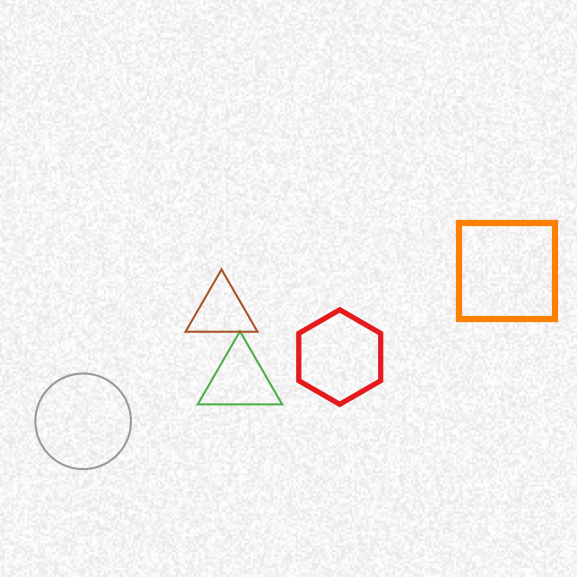[{"shape": "hexagon", "thickness": 2.5, "radius": 0.41, "center": [0.588, 0.381]}, {"shape": "triangle", "thickness": 1, "radius": 0.42, "center": [0.415, 0.341]}, {"shape": "square", "thickness": 3, "radius": 0.41, "center": [0.878, 0.529]}, {"shape": "triangle", "thickness": 1, "radius": 0.36, "center": [0.384, 0.461]}, {"shape": "circle", "thickness": 1, "radius": 0.41, "center": [0.144, 0.27]}]